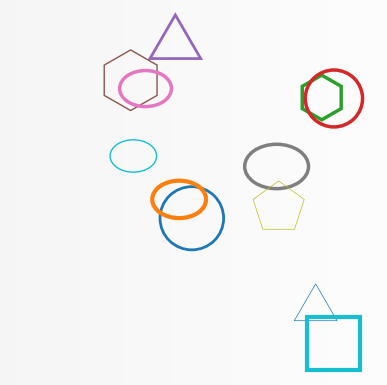[{"shape": "circle", "thickness": 2, "radius": 0.41, "center": [0.495, 0.433]}, {"shape": "triangle", "thickness": 0.5, "radius": 0.32, "center": [0.815, 0.199]}, {"shape": "oval", "thickness": 3, "radius": 0.35, "center": [0.462, 0.482]}, {"shape": "hexagon", "thickness": 2.5, "radius": 0.29, "center": [0.83, 0.747]}, {"shape": "circle", "thickness": 2.5, "radius": 0.37, "center": [0.862, 0.744]}, {"shape": "triangle", "thickness": 2, "radius": 0.38, "center": [0.452, 0.886]}, {"shape": "hexagon", "thickness": 1, "radius": 0.39, "center": [0.337, 0.792]}, {"shape": "oval", "thickness": 2.5, "radius": 0.33, "center": [0.376, 0.77]}, {"shape": "oval", "thickness": 2.5, "radius": 0.41, "center": [0.714, 0.568]}, {"shape": "pentagon", "thickness": 0.5, "radius": 0.35, "center": [0.719, 0.461]}, {"shape": "oval", "thickness": 1, "radius": 0.3, "center": [0.344, 0.595]}, {"shape": "square", "thickness": 3, "radius": 0.34, "center": [0.861, 0.108]}]